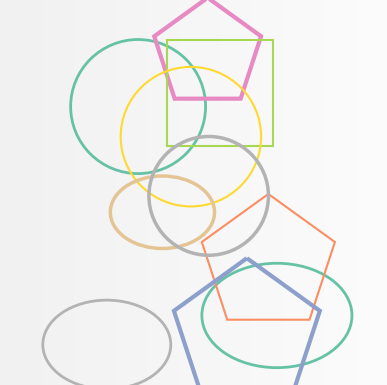[{"shape": "oval", "thickness": 2, "radius": 0.97, "center": [0.715, 0.181]}, {"shape": "circle", "thickness": 2, "radius": 0.87, "center": [0.356, 0.723]}, {"shape": "pentagon", "thickness": 1.5, "radius": 0.9, "center": [0.693, 0.316]}, {"shape": "pentagon", "thickness": 3, "radius": 0.99, "center": [0.637, 0.131]}, {"shape": "pentagon", "thickness": 3, "radius": 0.72, "center": [0.536, 0.861]}, {"shape": "square", "thickness": 1.5, "radius": 0.69, "center": [0.567, 0.758]}, {"shape": "circle", "thickness": 1.5, "radius": 0.91, "center": [0.493, 0.645]}, {"shape": "oval", "thickness": 2.5, "radius": 0.67, "center": [0.419, 0.449]}, {"shape": "circle", "thickness": 2.5, "radius": 0.77, "center": [0.539, 0.491]}, {"shape": "oval", "thickness": 2, "radius": 0.83, "center": [0.276, 0.105]}]